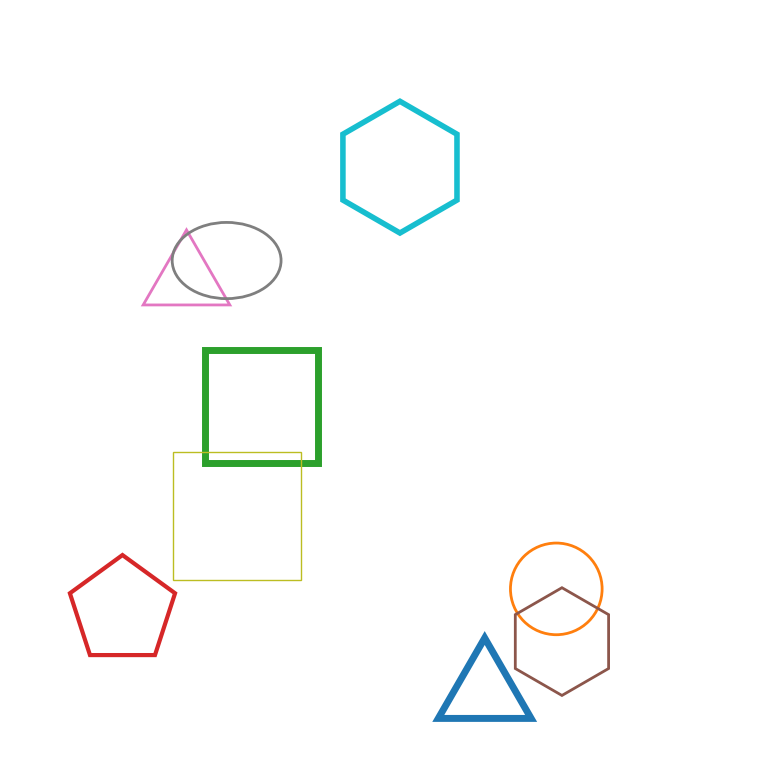[{"shape": "triangle", "thickness": 2.5, "radius": 0.35, "center": [0.629, 0.102]}, {"shape": "circle", "thickness": 1, "radius": 0.3, "center": [0.722, 0.235]}, {"shape": "square", "thickness": 2.5, "radius": 0.37, "center": [0.339, 0.472]}, {"shape": "pentagon", "thickness": 1.5, "radius": 0.36, "center": [0.159, 0.207]}, {"shape": "hexagon", "thickness": 1, "radius": 0.35, "center": [0.73, 0.167]}, {"shape": "triangle", "thickness": 1, "radius": 0.32, "center": [0.242, 0.636]}, {"shape": "oval", "thickness": 1, "radius": 0.35, "center": [0.294, 0.662]}, {"shape": "square", "thickness": 0.5, "radius": 0.42, "center": [0.307, 0.33]}, {"shape": "hexagon", "thickness": 2, "radius": 0.43, "center": [0.519, 0.783]}]